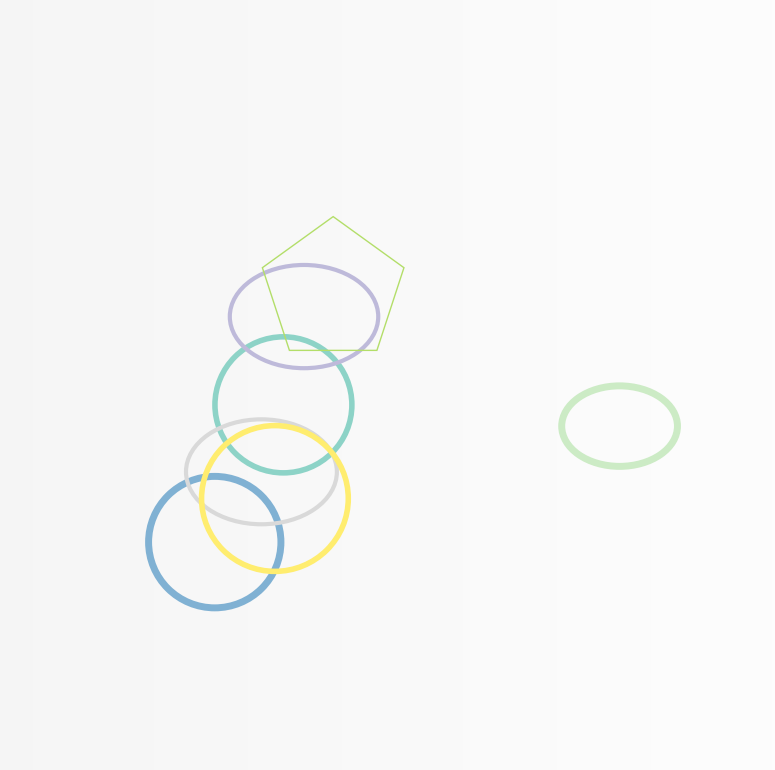[{"shape": "circle", "thickness": 2, "radius": 0.44, "center": [0.366, 0.474]}, {"shape": "oval", "thickness": 1.5, "radius": 0.48, "center": [0.392, 0.589]}, {"shape": "circle", "thickness": 2.5, "radius": 0.43, "center": [0.277, 0.296]}, {"shape": "pentagon", "thickness": 0.5, "radius": 0.48, "center": [0.43, 0.623]}, {"shape": "oval", "thickness": 1.5, "radius": 0.49, "center": [0.337, 0.387]}, {"shape": "oval", "thickness": 2.5, "radius": 0.37, "center": [0.799, 0.447]}, {"shape": "circle", "thickness": 2, "radius": 0.47, "center": [0.355, 0.353]}]